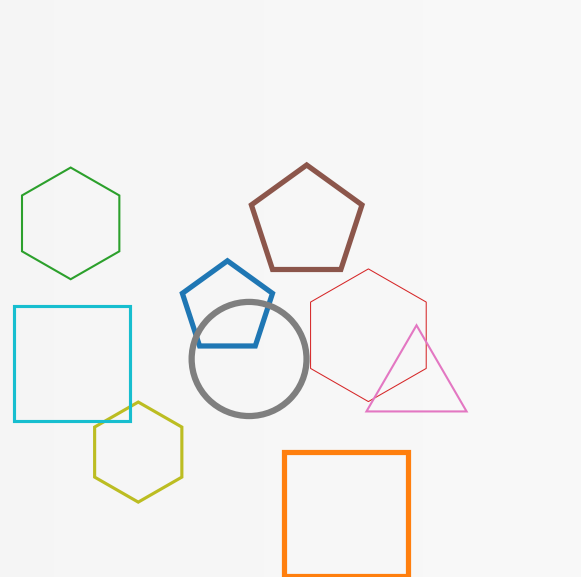[{"shape": "pentagon", "thickness": 2.5, "radius": 0.41, "center": [0.391, 0.466]}, {"shape": "square", "thickness": 2.5, "radius": 0.53, "center": [0.596, 0.109]}, {"shape": "hexagon", "thickness": 1, "radius": 0.48, "center": [0.122, 0.612]}, {"shape": "hexagon", "thickness": 0.5, "radius": 0.57, "center": [0.634, 0.419]}, {"shape": "pentagon", "thickness": 2.5, "radius": 0.5, "center": [0.528, 0.613]}, {"shape": "triangle", "thickness": 1, "radius": 0.5, "center": [0.717, 0.336]}, {"shape": "circle", "thickness": 3, "radius": 0.49, "center": [0.429, 0.378]}, {"shape": "hexagon", "thickness": 1.5, "radius": 0.43, "center": [0.238, 0.216]}, {"shape": "square", "thickness": 1.5, "radius": 0.5, "center": [0.124, 0.37]}]